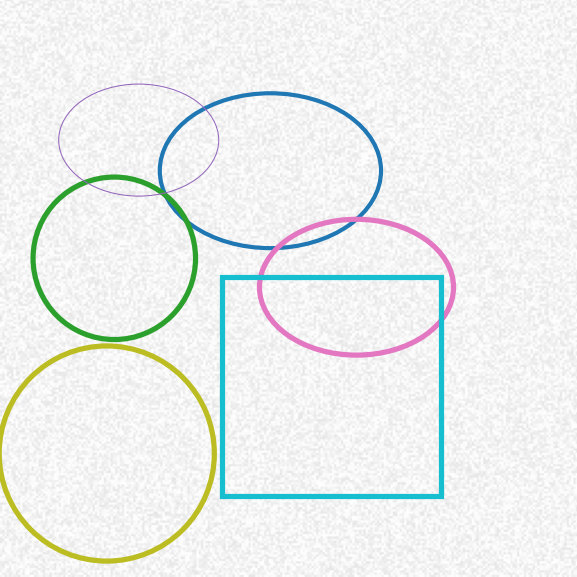[{"shape": "oval", "thickness": 2, "radius": 0.96, "center": [0.468, 0.704]}, {"shape": "circle", "thickness": 2.5, "radius": 0.7, "center": [0.198, 0.552]}, {"shape": "oval", "thickness": 0.5, "radius": 0.69, "center": [0.24, 0.757]}, {"shape": "oval", "thickness": 2.5, "radius": 0.84, "center": [0.617, 0.502]}, {"shape": "circle", "thickness": 2.5, "radius": 0.93, "center": [0.185, 0.214]}, {"shape": "square", "thickness": 2.5, "radius": 0.95, "center": [0.575, 0.33]}]